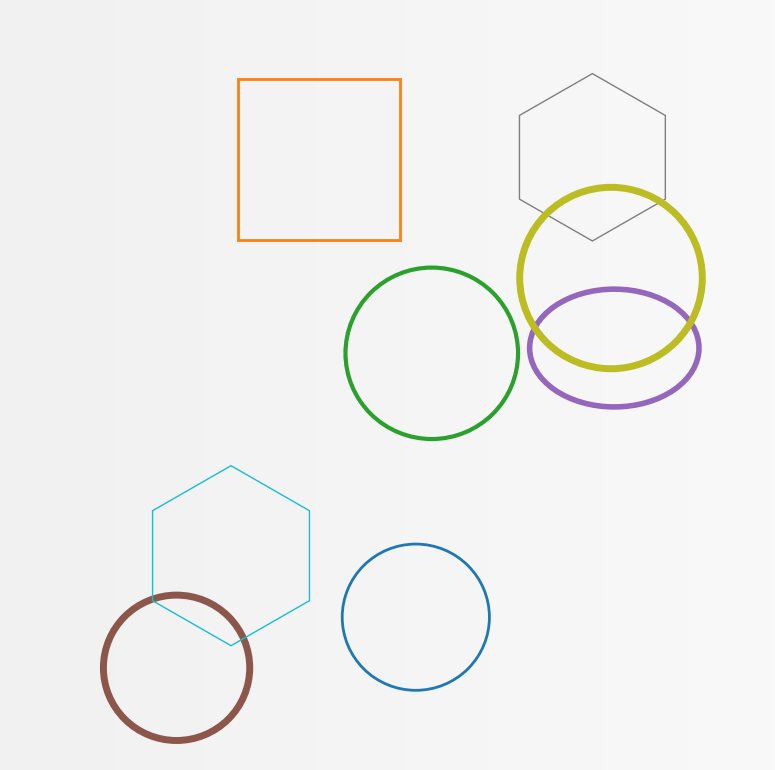[{"shape": "circle", "thickness": 1, "radius": 0.47, "center": [0.537, 0.198]}, {"shape": "square", "thickness": 1, "radius": 0.52, "center": [0.411, 0.793]}, {"shape": "circle", "thickness": 1.5, "radius": 0.56, "center": [0.557, 0.541]}, {"shape": "oval", "thickness": 2, "radius": 0.55, "center": [0.793, 0.548]}, {"shape": "circle", "thickness": 2.5, "radius": 0.47, "center": [0.228, 0.133]}, {"shape": "hexagon", "thickness": 0.5, "radius": 0.54, "center": [0.764, 0.796]}, {"shape": "circle", "thickness": 2.5, "radius": 0.59, "center": [0.788, 0.639]}, {"shape": "hexagon", "thickness": 0.5, "radius": 0.58, "center": [0.298, 0.278]}]